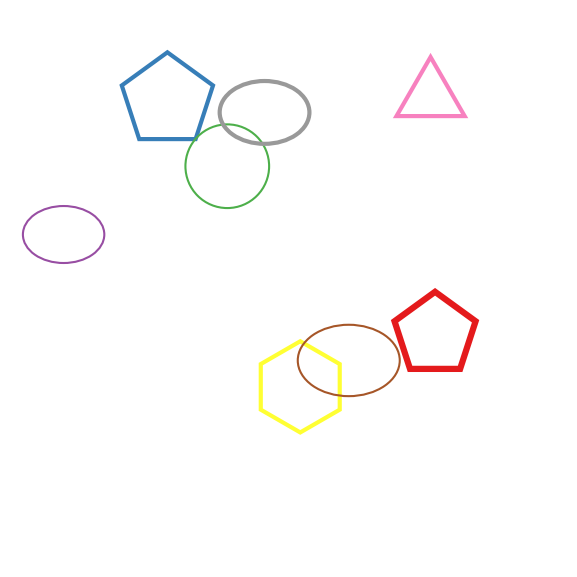[{"shape": "pentagon", "thickness": 3, "radius": 0.37, "center": [0.753, 0.42]}, {"shape": "pentagon", "thickness": 2, "radius": 0.42, "center": [0.29, 0.825]}, {"shape": "circle", "thickness": 1, "radius": 0.36, "center": [0.394, 0.711]}, {"shape": "oval", "thickness": 1, "radius": 0.35, "center": [0.11, 0.593]}, {"shape": "hexagon", "thickness": 2, "radius": 0.39, "center": [0.52, 0.329]}, {"shape": "oval", "thickness": 1, "radius": 0.44, "center": [0.604, 0.375]}, {"shape": "triangle", "thickness": 2, "radius": 0.34, "center": [0.746, 0.832]}, {"shape": "oval", "thickness": 2, "radius": 0.39, "center": [0.458, 0.804]}]